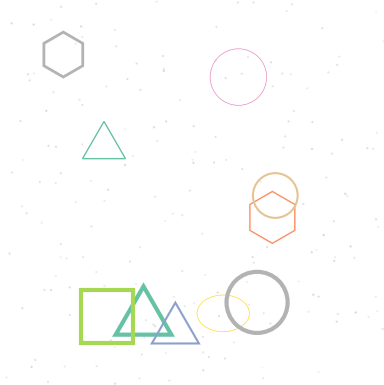[{"shape": "triangle", "thickness": 3, "radius": 0.42, "center": [0.373, 0.173]}, {"shape": "triangle", "thickness": 1, "radius": 0.32, "center": [0.27, 0.62]}, {"shape": "hexagon", "thickness": 1, "radius": 0.34, "center": [0.707, 0.435]}, {"shape": "triangle", "thickness": 1.5, "radius": 0.35, "center": [0.455, 0.143]}, {"shape": "circle", "thickness": 0.5, "radius": 0.37, "center": [0.619, 0.8]}, {"shape": "square", "thickness": 3, "radius": 0.34, "center": [0.277, 0.178]}, {"shape": "oval", "thickness": 0.5, "radius": 0.34, "center": [0.58, 0.186]}, {"shape": "circle", "thickness": 1.5, "radius": 0.29, "center": [0.715, 0.492]}, {"shape": "hexagon", "thickness": 2, "radius": 0.29, "center": [0.164, 0.858]}, {"shape": "circle", "thickness": 3, "radius": 0.4, "center": [0.668, 0.215]}]